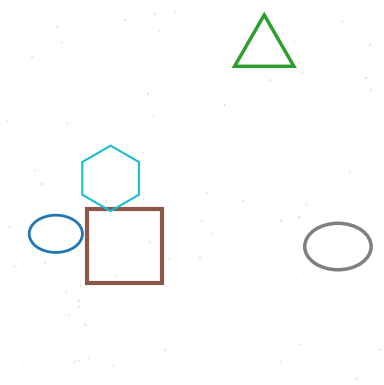[{"shape": "oval", "thickness": 2, "radius": 0.35, "center": [0.145, 0.393]}, {"shape": "triangle", "thickness": 2.5, "radius": 0.44, "center": [0.686, 0.872]}, {"shape": "square", "thickness": 3, "radius": 0.48, "center": [0.323, 0.361]}, {"shape": "oval", "thickness": 2.5, "radius": 0.43, "center": [0.878, 0.36]}, {"shape": "hexagon", "thickness": 1.5, "radius": 0.42, "center": [0.287, 0.537]}]